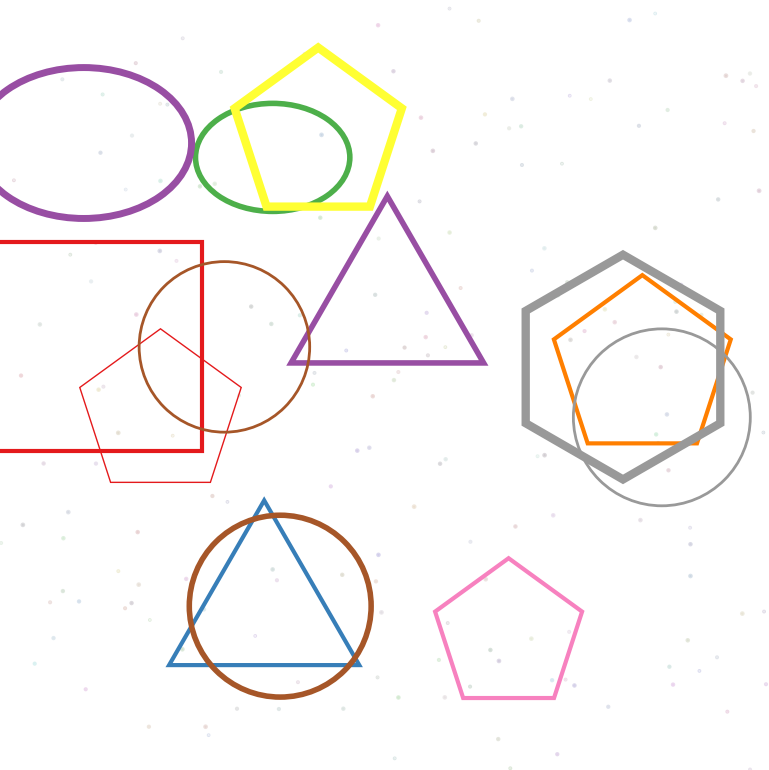[{"shape": "square", "thickness": 1.5, "radius": 0.68, "center": [0.127, 0.55]}, {"shape": "pentagon", "thickness": 0.5, "radius": 0.55, "center": [0.208, 0.463]}, {"shape": "triangle", "thickness": 1.5, "radius": 0.71, "center": [0.343, 0.208]}, {"shape": "oval", "thickness": 2, "radius": 0.5, "center": [0.354, 0.796]}, {"shape": "oval", "thickness": 2.5, "radius": 0.7, "center": [0.109, 0.814]}, {"shape": "triangle", "thickness": 2, "radius": 0.72, "center": [0.503, 0.601]}, {"shape": "pentagon", "thickness": 1.5, "radius": 0.6, "center": [0.834, 0.522]}, {"shape": "pentagon", "thickness": 3, "radius": 0.57, "center": [0.413, 0.824]}, {"shape": "circle", "thickness": 2, "radius": 0.59, "center": [0.364, 0.213]}, {"shape": "circle", "thickness": 1, "radius": 0.55, "center": [0.291, 0.549]}, {"shape": "pentagon", "thickness": 1.5, "radius": 0.5, "center": [0.661, 0.175]}, {"shape": "circle", "thickness": 1, "radius": 0.57, "center": [0.86, 0.458]}, {"shape": "hexagon", "thickness": 3, "radius": 0.73, "center": [0.809, 0.523]}]